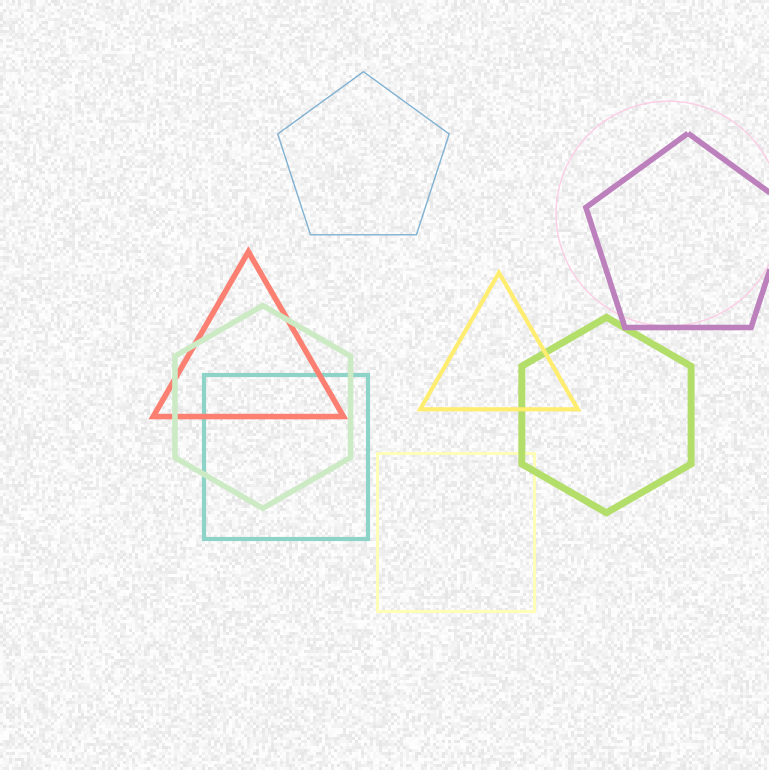[{"shape": "square", "thickness": 1.5, "radius": 0.53, "center": [0.371, 0.406]}, {"shape": "square", "thickness": 1, "radius": 0.51, "center": [0.592, 0.309]}, {"shape": "triangle", "thickness": 2, "radius": 0.71, "center": [0.323, 0.53]}, {"shape": "pentagon", "thickness": 0.5, "radius": 0.59, "center": [0.472, 0.79]}, {"shape": "hexagon", "thickness": 2.5, "radius": 0.63, "center": [0.788, 0.461]}, {"shape": "circle", "thickness": 0.5, "radius": 0.73, "center": [0.868, 0.723]}, {"shape": "pentagon", "thickness": 2, "radius": 0.7, "center": [0.894, 0.687]}, {"shape": "hexagon", "thickness": 2, "radius": 0.66, "center": [0.341, 0.472]}, {"shape": "triangle", "thickness": 1.5, "radius": 0.59, "center": [0.648, 0.528]}]